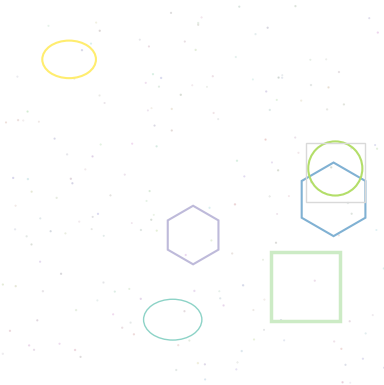[{"shape": "oval", "thickness": 1, "radius": 0.38, "center": [0.449, 0.17]}, {"shape": "hexagon", "thickness": 1.5, "radius": 0.38, "center": [0.502, 0.39]}, {"shape": "hexagon", "thickness": 1.5, "radius": 0.48, "center": [0.866, 0.482]}, {"shape": "circle", "thickness": 1.5, "radius": 0.35, "center": [0.871, 0.562]}, {"shape": "square", "thickness": 1, "radius": 0.38, "center": [0.872, 0.552]}, {"shape": "square", "thickness": 2.5, "radius": 0.45, "center": [0.794, 0.255]}, {"shape": "oval", "thickness": 1.5, "radius": 0.35, "center": [0.18, 0.846]}]